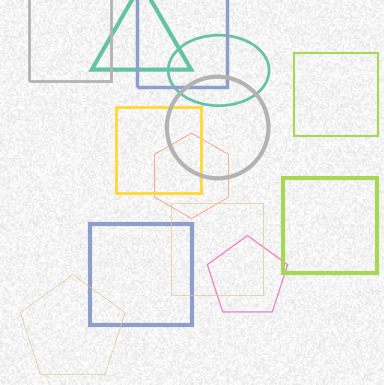[{"shape": "triangle", "thickness": 3, "radius": 0.75, "center": [0.367, 0.894]}, {"shape": "oval", "thickness": 2, "radius": 0.65, "center": [0.568, 0.817]}, {"shape": "hexagon", "thickness": 0.5, "radius": 0.56, "center": [0.497, 0.543]}, {"shape": "square", "thickness": 2.5, "radius": 0.58, "center": [0.472, 0.89]}, {"shape": "square", "thickness": 3, "radius": 0.66, "center": [0.366, 0.287]}, {"shape": "pentagon", "thickness": 1, "radius": 0.55, "center": [0.643, 0.279]}, {"shape": "square", "thickness": 1.5, "radius": 0.54, "center": [0.872, 0.755]}, {"shape": "square", "thickness": 3, "radius": 0.62, "center": [0.857, 0.415]}, {"shape": "square", "thickness": 2, "radius": 0.56, "center": [0.411, 0.61]}, {"shape": "square", "thickness": 0.5, "radius": 0.6, "center": [0.564, 0.353]}, {"shape": "pentagon", "thickness": 0.5, "radius": 0.72, "center": [0.189, 0.144]}, {"shape": "circle", "thickness": 3, "radius": 0.66, "center": [0.565, 0.669]}, {"shape": "square", "thickness": 2, "radius": 0.53, "center": [0.183, 0.897]}]